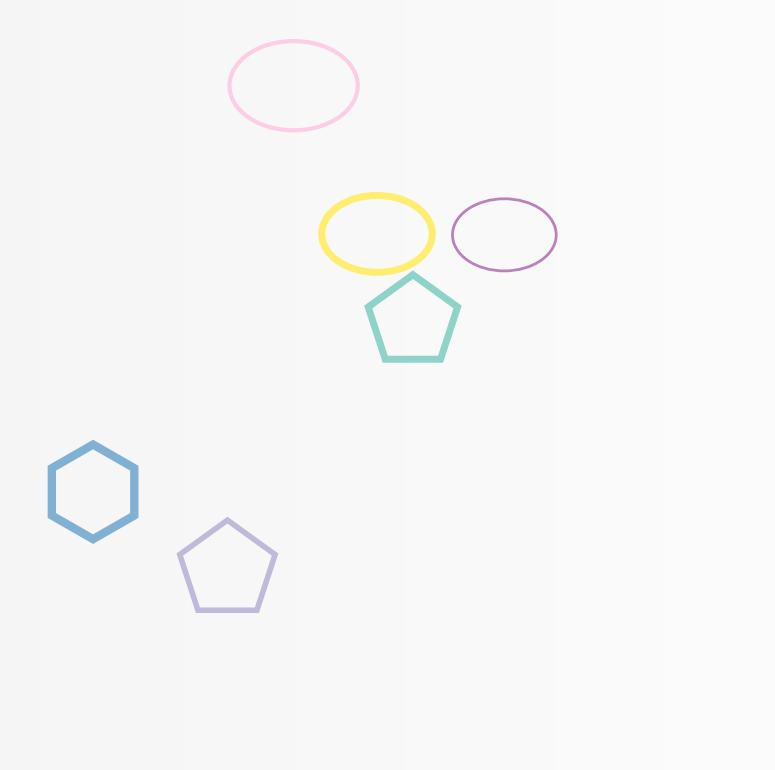[{"shape": "pentagon", "thickness": 2.5, "radius": 0.3, "center": [0.533, 0.583]}, {"shape": "pentagon", "thickness": 2, "radius": 0.32, "center": [0.293, 0.26]}, {"shape": "hexagon", "thickness": 3, "radius": 0.31, "center": [0.12, 0.361]}, {"shape": "oval", "thickness": 1.5, "radius": 0.41, "center": [0.379, 0.889]}, {"shape": "oval", "thickness": 1, "radius": 0.33, "center": [0.651, 0.695]}, {"shape": "oval", "thickness": 2.5, "radius": 0.36, "center": [0.486, 0.696]}]